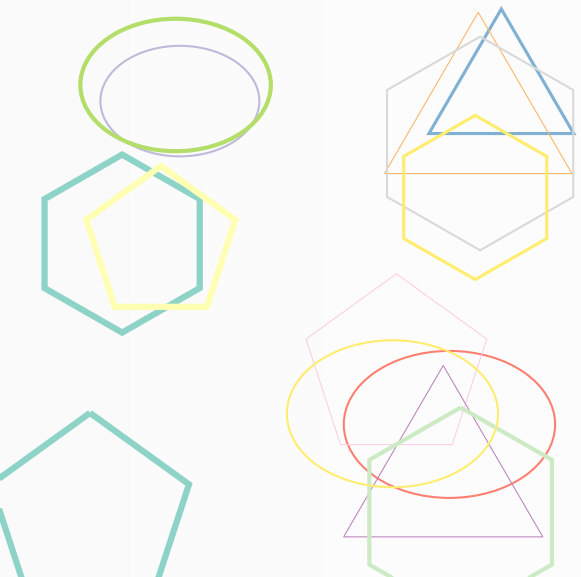[{"shape": "pentagon", "thickness": 3, "radius": 0.9, "center": [0.155, 0.105]}, {"shape": "hexagon", "thickness": 3, "radius": 0.77, "center": [0.21, 0.577]}, {"shape": "pentagon", "thickness": 3, "radius": 0.67, "center": [0.277, 0.577]}, {"shape": "oval", "thickness": 1, "radius": 0.68, "center": [0.309, 0.824]}, {"shape": "oval", "thickness": 1, "radius": 0.91, "center": [0.773, 0.264]}, {"shape": "triangle", "thickness": 1.5, "radius": 0.72, "center": [0.862, 0.84]}, {"shape": "triangle", "thickness": 0.5, "radius": 0.93, "center": [0.823, 0.792]}, {"shape": "oval", "thickness": 2, "radius": 0.82, "center": [0.302, 0.852]}, {"shape": "pentagon", "thickness": 0.5, "radius": 0.82, "center": [0.682, 0.362]}, {"shape": "hexagon", "thickness": 1, "radius": 0.92, "center": [0.826, 0.751]}, {"shape": "triangle", "thickness": 0.5, "radius": 0.99, "center": [0.763, 0.168]}, {"shape": "hexagon", "thickness": 2, "radius": 0.91, "center": [0.792, 0.112]}, {"shape": "hexagon", "thickness": 1.5, "radius": 0.71, "center": [0.818, 0.657]}, {"shape": "oval", "thickness": 1, "radius": 0.91, "center": [0.675, 0.283]}]